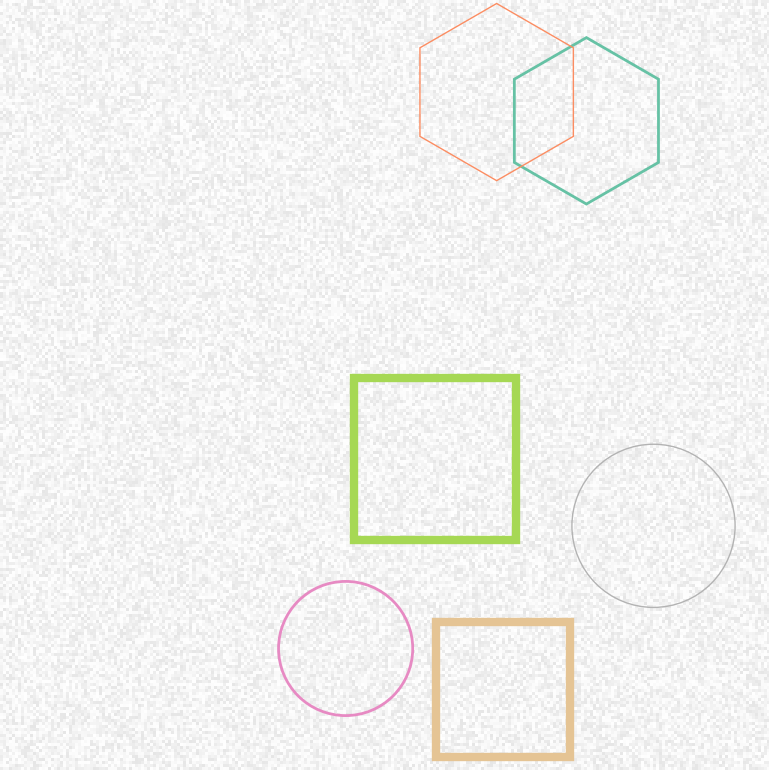[{"shape": "hexagon", "thickness": 1, "radius": 0.54, "center": [0.762, 0.843]}, {"shape": "hexagon", "thickness": 0.5, "radius": 0.58, "center": [0.645, 0.88]}, {"shape": "circle", "thickness": 1, "radius": 0.44, "center": [0.449, 0.158]}, {"shape": "square", "thickness": 3, "radius": 0.53, "center": [0.565, 0.404]}, {"shape": "square", "thickness": 3, "radius": 0.44, "center": [0.653, 0.105]}, {"shape": "circle", "thickness": 0.5, "radius": 0.53, "center": [0.849, 0.317]}]